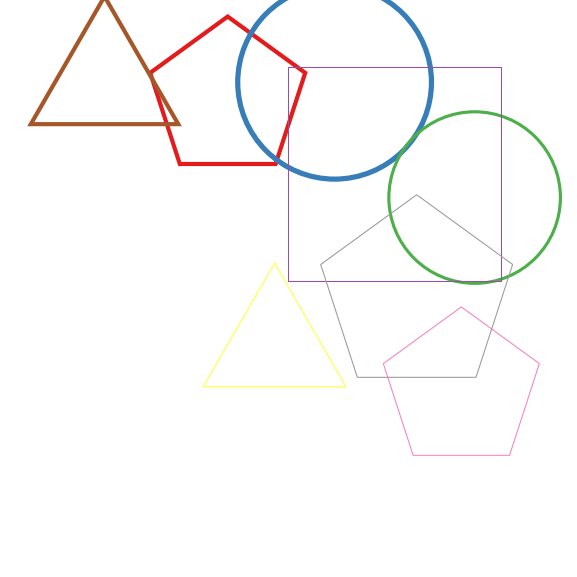[{"shape": "pentagon", "thickness": 2, "radius": 0.71, "center": [0.394, 0.829]}, {"shape": "circle", "thickness": 2.5, "radius": 0.84, "center": [0.579, 0.857]}, {"shape": "circle", "thickness": 1.5, "radius": 0.74, "center": [0.822, 0.657]}, {"shape": "square", "thickness": 0.5, "radius": 0.92, "center": [0.683, 0.698]}, {"shape": "triangle", "thickness": 0.5, "radius": 0.71, "center": [0.475, 0.401]}, {"shape": "triangle", "thickness": 2, "radius": 0.74, "center": [0.181, 0.858]}, {"shape": "pentagon", "thickness": 0.5, "radius": 0.71, "center": [0.799, 0.326]}, {"shape": "pentagon", "thickness": 0.5, "radius": 0.87, "center": [0.721, 0.487]}]